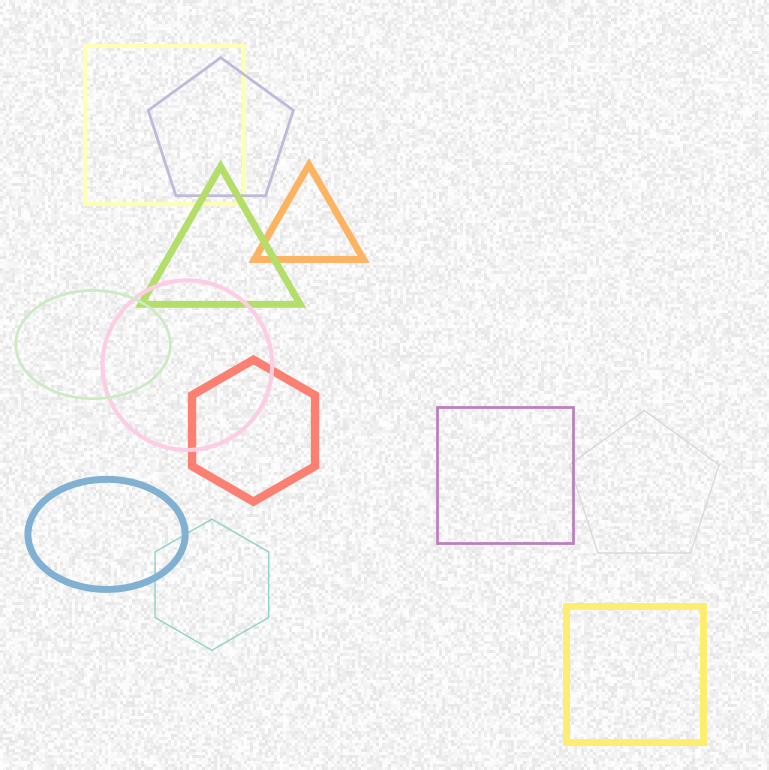[{"shape": "hexagon", "thickness": 0.5, "radius": 0.43, "center": [0.275, 0.241]}, {"shape": "square", "thickness": 1.5, "radius": 0.52, "center": [0.214, 0.838]}, {"shape": "pentagon", "thickness": 1, "radius": 0.5, "center": [0.287, 0.826]}, {"shape": "hexagon", "thickness": 3, "radius": 0.46, "center": [0.329, 0.441]}, {"shape": "oval", "thickness": 2.5, "radius": 0.51, "center": [0.138, 0.306]}, {"shape": "triangle", "thickness": 2.5, "radius": 0.41, "center": [0.401, 0.704]}, {"shape": "triangle", "thickness": 2.5, "radius": 0.6, "center": [0.287, 0.664]}, {"shape": "circle", "thickness": 1.5, "radius": 0.55, "center": [0.243, 0.526]}, {"shape": "pentagon", "thickness": 0.5, "radius": 0.51, "center": [0.837, 0.365]}, {"shape": "square", "thickness": 1, "radius": 0.44, "center": [0.655, 0.384]}, {"shape": "oval", "thickness": 1, "radius": 0.5, "center": [0.121, 0.553]}, {"shape": "square", "thickness": 2.5, "radius": 0.44, "center": [0.824, 0.125]}]